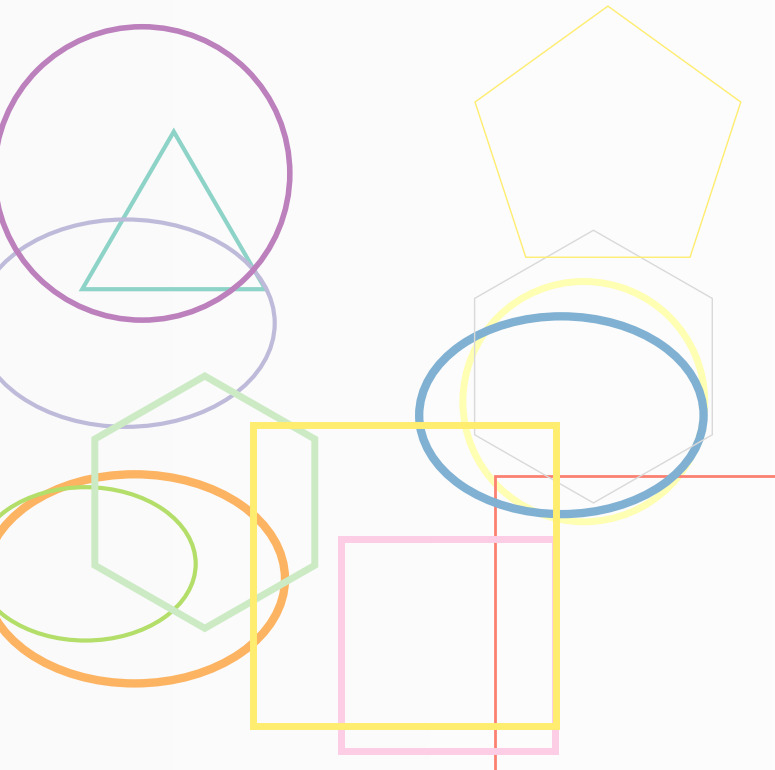[{"shape": "triangle", "thickness": 1.5, "radius": 0.68, "center": [0.224, 0.693]}, {"shape": "circle", "thickness": 2.5, "radius": 0.78, "center": [0.753, 0.478]}, {"shape": "oval", "thickness": 1.5, "radius": 0.96, "center": [0.162, 0.58]}, {"shape": "square", "thickness": 1, "radius": 0.97, "center": [0.832, 0.188]}, {"shape": "oval", "thickness": 3, "radius": 0.92, "center": [0.724, 0.461]}, {"shape": "oval", "thickness": 3, "radius": 0.97, "center": [0.174, 0.248]}, {"shape": "oval", "thickness": 1.5, "radius": 0.71, "center": [0.11, 0.268]}, {"shape": "square", "thickness": 2.5, "radius": 0.69, "center": [0.578, 0.162]}, {"shape": "hexagon", "thickness": 0.5, "radius": 0.89, "center": [0.766, 0.524]}, {"shape": "circle", "thickness": 2, "radius": 0.95, "center": [0.183, 0.775]}, {"shape": "hexagon", "thickness": 2.5, "radius": 0.82, "center": [0.264, 0.348]}, {"shape": "pentagon", "thickness": 0.5, "radius": 0.9, "center": [0.784, 0.812]}, {"shape": "square", "thickness": 2.5, "radius": 0.98, "center": [0.522, 0.253]}]